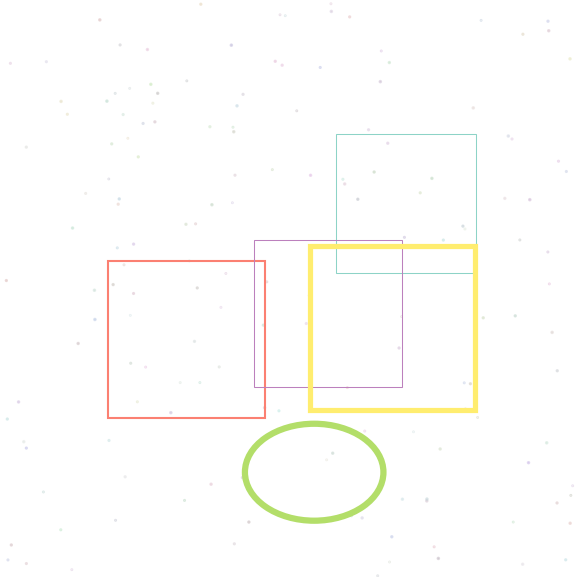[{"shape": "square", "thickness": 0.5, "radius": 0.6, "center": [0.703, 0.647]}, {"shape": "square", "thickness": 1, "radius": 0.68, "center": [0.323, 0.411]}, {"shape": "oval", "thickness": 3, "radius": 0.6, "center": [0.544, 0.181]}, {"shape": "square", "thickness": 0.5, "radius": 0.64, "center": [0.568, 0.456]}, {"shape": "square", "thickness": 2.5, "radius": 0.71, "center": [0.679, 0.431]}]